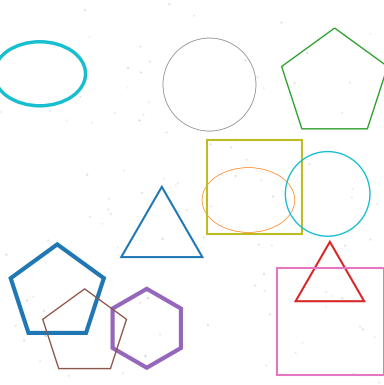[{"shape": "pentagon", "thickness": 3, "radius": 0.64, "center": [0.149, 0.238]}, {"shape": "triangle", "thickness": 1.5, "radius": 0.61, "center": [0.42, 0.393]}, {"shape": "oval", "thickness": 0.5, "radius": 0.6, "center": [0.645, 0.48]}, {"shape": "pentagon", "thickness": 1, "radius": 0.72, "center": [0.869, 0.783]}, {"shape": "triangle", "thickness": 1.5, "radius": 0.51, "center": [0.857, 0.269]}, {"shape": "hexagon", "thickness": 3, "radius": 0.51, "center": [0.381, 0.147]}, {"shape": "pentagon", "thickness": 1, "radius": 0.57, "center": [0.22, 0.135]}, {"shape": "square", "thickness": 1.5, "radius": 0.7, "center": [0.859, 0.166]}, {"shape": "circle", "thickness": 0.5, "radius": 0.6, "center": [0.544, 0.78]}, {"shape": "square", "thickness": 1.5, "radius": 0.61, "center": [0.661, 0.514]}, {"shape": "oval", "thickness": 2.5, "radius": 0.59, "center": [0.103, 0.808]}, {"shape": "circle", "thickness": 1, "radius": 0.55, "center": [0.851, 0.496]}]